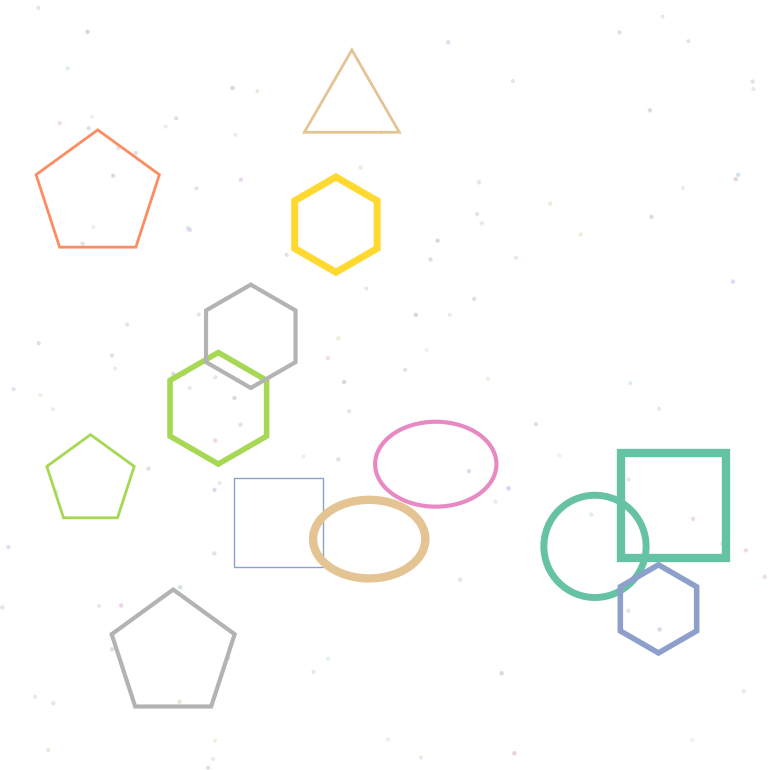[{"shape": "circle", "thickness": 2.5, "radius": 0.33, "center": [0.773, 0.29]}, {"shape": "square", "thickness": 3, "radius": 0.34, "center": [0.874, 0.344]}, {"shape": "pentagon", "thickness": 1, "radius": 0.42, "center": [0.127, 0.747]}, {"shape": "square", "thickness": 0.5, "radius": 0.29, "center": [0.362, 0.322]}, {"shape": "hexagon", "thickness": 2, "radius": 0.29, "center": [0.855, 0.209]}, {"shape": "oval", "thickness": 1.5, "radius": 0.39, "center": [0.566, 0.397]}, {"shape": "pentagon", "thickness": 1, "radius": 0.3, "center": [0.118, 0.376]}, {"shape": "hexagon", "thickness": 2, "radius": 0.36, "center": [0.284, 0.47]}, {"shape": "hexagon", "thickness": 2.5, "radius": 0.31, "center": [0.436, 0.708]}, {"shape": "triangle", "thickness": 1, "radius": 0.36, "center": [0.457, 0.864]}, {"shape": "oval", "thickness": 3, "radius": 0.36, "center": [0.479, 0.3]}, {"shape": "hexagon", "thickness": 1.5, "radius": 0.34, "center": [0.326, 0.563]}, {"shape": "pentagon", "thickness": 1.5, "radius": 0.42, "center": [0.225, 0.15]}]